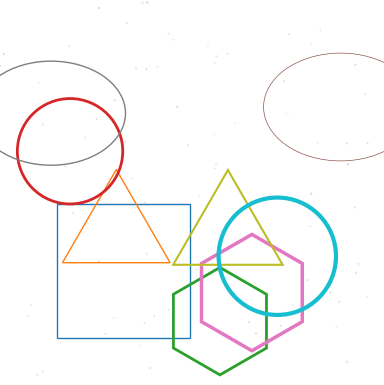[{"shape": "square", "thickness": 1, "radius": 0.87, "center": [0.321, 0.296]}, {"shape": "triangle", "thickness": 1, "radius": 0.81, "center": [0.302, 0.398]}, {"shape": "hexagon", "thickness": 2, "radius": 0.7, "center": [0.571, 0.166]}, {"shape": "circle", "thickness": 2, "radius": 0.68, "center": [0.182, 0.607]}, {"shape": "oval", "thickness": 0.5, "radius": 1.0, "center": [0.885, 0.722]}, {"shape": "hexagon", "thickness": 2.5, "radius": 0.76, "center": [0.654, 0.24]}, {"shape": "oval", "thickness": 1, "radius": 0.97, "center": [0.133, 0.706]}, {"shape": "triangle", "thickness": 1.5, "radius": 0.82, "center": [0.592, 0.394]}, {"shape": "circle", "thickness": 3, "radius": 0.76, "center": [0.72, 0.334]}]